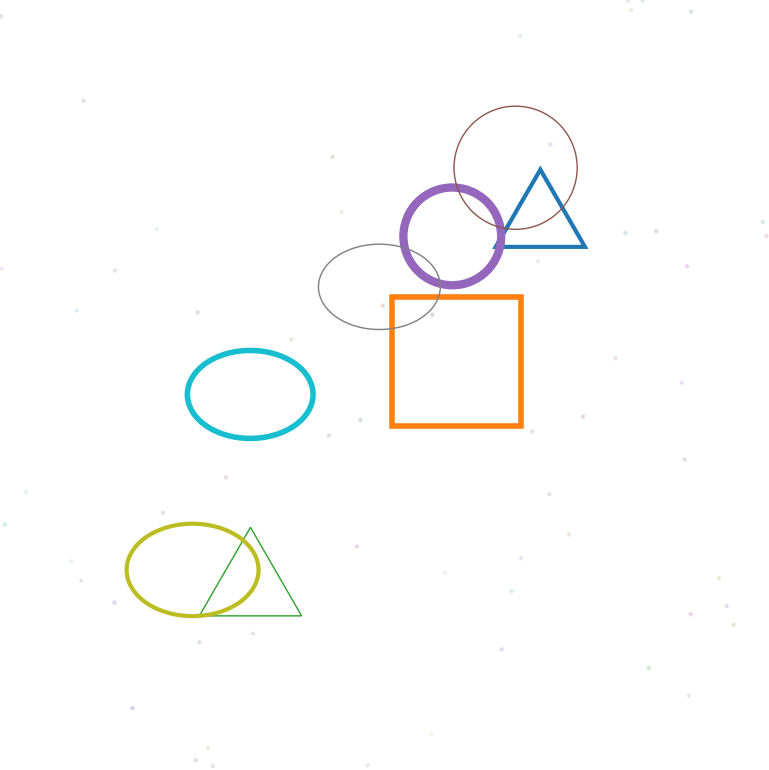[{"shape": "triangle", "thickness": 1.5, "radius": 0.33, "center": [0.702, 0.713]}, {"shape": "square", "thickness": 2, "radius": 0.42, "center": [0.593, 0.53]}, {"shape": "triangle", "thickness": 0.5, "radius": 0.38, "center": [0.325, 0.239]}, {"shape": "circle", "thickness": 3, "radius": 0.32, "center": [0.587, 0.693]}, {"shape": "circle", "thickness": 0.5, "radius": 0.4, "center": [0.67, 0.782]}, {"shape": "oval", "thickness": 0.5, "radius": 0.4, "center": [0.493, 0.627]}, {"shape": "oval", "thickness": 1.5, "radius": 0.43, "center": [0.25, 0.26]}, {"shape": "oval", "thickness": 2, "radius": 0.41, "center": [0.325, 0.488]}]